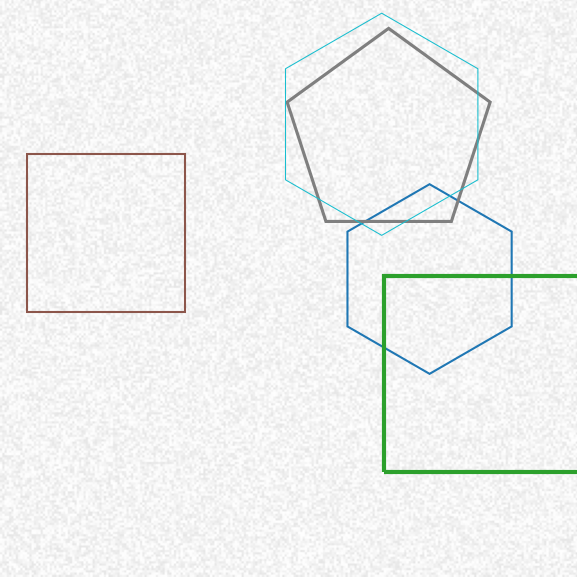[{"shape": "hexagon", "thickness": 1, "radius": 0.82, "center": [0.744, 0.516]}, {"shape": "square", "thickness": 2, "radius": 0.85, "center": [0.834, 0.352]}, {"shape": "square", "thickness": 1, "radius": 0.68, "center": [0.184, 0.595]}, {"shape": "pentagon", "thickness": 1.5, "radius": 0.92, "center": [0.673, 0.765]}, {"shape": "hexagon", "thickness": 0.5, "radius": 0.96, "center": [0.661, 0.784]}]